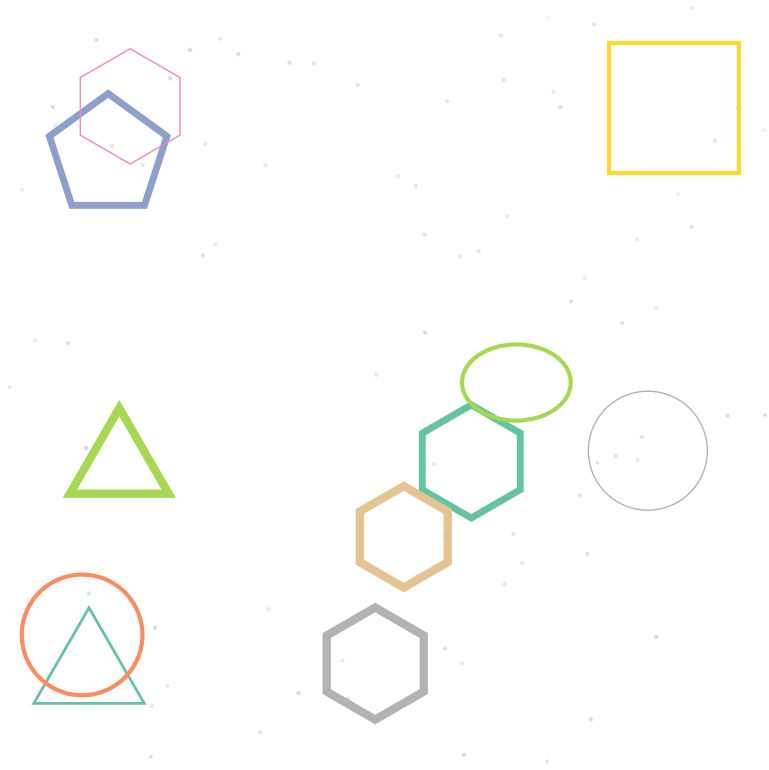[{"shape": "hexagon", "thickness": 2.5, "radius": 0.37, "center": [0.612, 0.401]}, {"shape": "triangle", "thickness": 1, "radius": 0.41, "center": [0.116, 0.128]}, {"shape": "circle", "thickness": 1.5, "radius": 0.39, "center": [0.107, 0.175]}, {"shape": "pentagon", "thickness": 2.5, "radius": 0.4, "center": [0.14, 0.798]}, {"shape": "hexagon", "thickness": 0.5, "radius": 0.37, "center": [0.169, 0.862]}, {"shape": "oval", "thickness": 1.5, "radius": 0.35, "center": [0.671, 0.503]}, {"shape": "triangle", "thickness": 3, "radius": 0.37, "center": [0.155, 0.396]}, {"shape": "square", "thickness": 1.5, "radius": 0.42, "center": [0.876, 0.86]}, {"shape": "hexagon", "thickness": 3, "radius": 0.33, "center": [0.524, 0.303]}, {"shape": "hexagon", "thickness": 3, "radius": 0.36, "center": [0.487, 0.138]}, {"shape": "circle", "thickness": 0.5, "radius": 0.39, "center": [0.841, 0.415]}]